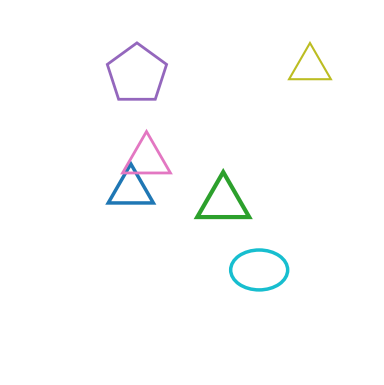[{"shape": "triangle", "thickness": 2.5, "radius": 0.34, "center": [0.34, 0.507]}, {"shape": "triangle", "thickness": 3, "radius": 0.39, "center": [0.58, 0.475]}, {"shape": "pentagon", "thickness": 2, "radius": 0.4, "center": [0.356, 0.808]}, {"shape": "triangle", "thickness": 2, "radius": 0.36, "center": [0.381, 0.587]}, {"shape": "triangle", "thickness": 1.5, "radius": 0.31, "center": [0.805, 0.826]}, {"shape": "oval", "thickness": 2.5, "radius": 0.37, "center": [0.673, 0.299]}]